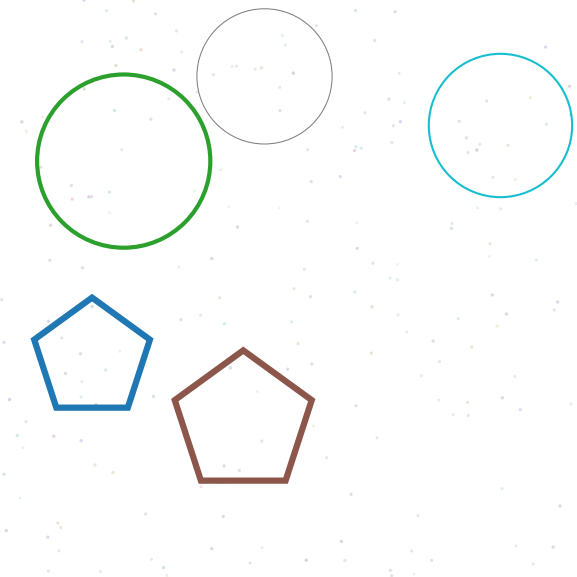[{"shape": "pentagon", "thickness": 3, "radius": 0.53, "center": [0.159, 0.378]}, {"shape": "circle", "thickness": 2, "radius": 0.75, "center": [0.214, 0.72]}, {"shape": "pentagon", "thickness": 3, "radius": 0.62, "center": [0.421, 0.268]}, {"shape": "circle", "thickness": 0.5, "radius": 0.59, "center": [0.458, 0.867]}, {"shape": "circle", "thickness": 1, "radius": 0.62, "center": [0.867, 0.782]}]